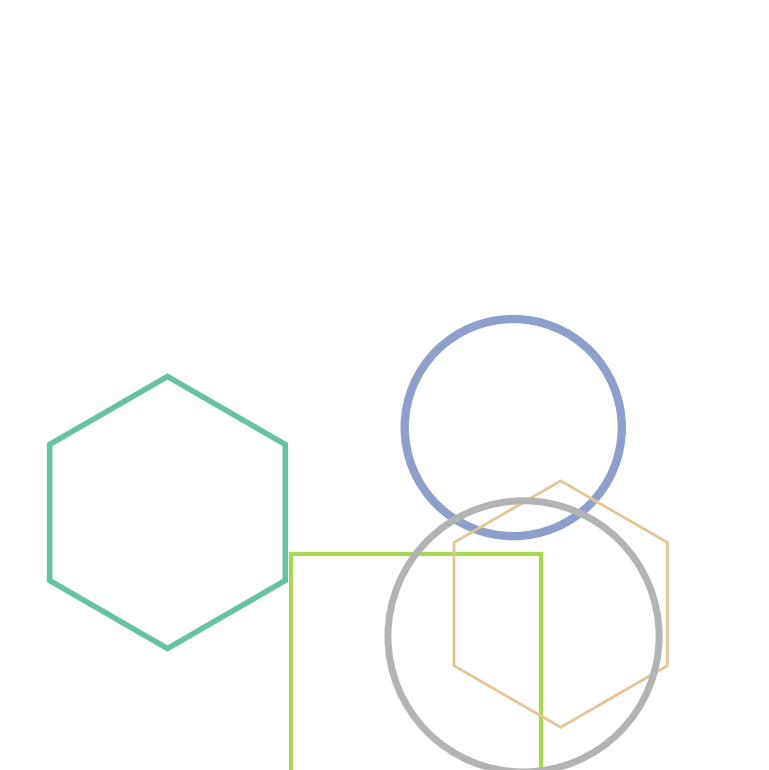[{"shape": "hexagon", "thickness": 2, "radius": 0.88, "center": [0.217, 0.334]}, {"shape": "circle", "thickness": 3, "radius": 0.7, "center": [0.667, 0.445]}, {"shape": "square", "thickness": 1.5, "radius": 0.81, "center": [0.541, 0.119]}, {"shape": "hexagon", "thickness": 1, "radius": 0.8, "center": [0.728, 0.215]}, {"shape": "circle", "thickness": 2.5, "radius": 0.88, "center": [0.68, 0.174]}]